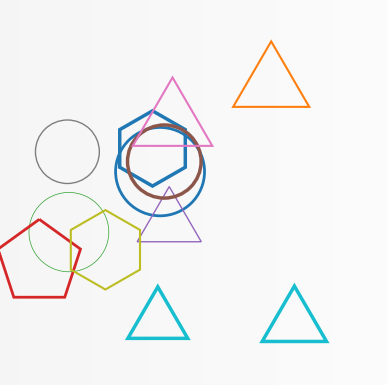[{"shape": "hexagon", "thickness": 2.5, "radius": 0.49, "center": [0.394, 0.614]}, {"shape": "circle", "thickness": 2, "radius": 0.57, "center": [0.413, 0.554]}, {"shape": "triangle", "thickness": 1.5, "radius": 0.57, "center": [0.7, 0.779]}, {"shape": "circle", "thickness": 0.5, "radius": 0.51, "center": [0.178, 0.397]}, {"shape": "pentagon", "thickness": 2, "radius": 0.56, "center": [0.101, 0.318]}, {"shape": "triangle", "thickness": 1, "radius": 0.48, "center": [0.437, 0.42]}, {"shape": "circle", "thickness": 2.5, "radius": 0.47, "center": [0.424, 0.58]}, {"shape": "triangle", "thickness": 1.5, "radius": 0.59, "center": [0.445, 0.68]}, {"shape": "circle", "thickness": 1, "radius": 0.41, "center": [0.174, 0.606]}, {"shape": "hexagon", "thickness": 1.5, "radius": 0.52, "center": [0.272, 0.351]}, {"shape": "triangle", "thickness": 2.5, "radius": 0.45, "center": [0.407, 0.166]}, {"shape": "triangle", "thickness": 2.5, "radius": 0.48, "center": [0.76, 0.161]}]